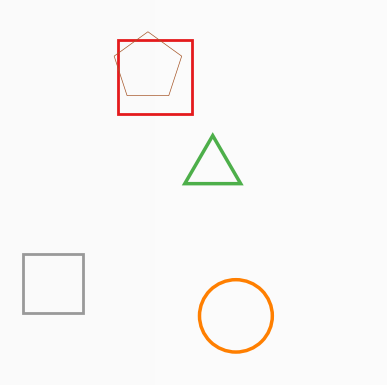[{"shape": "square", "thickness": 2, "radius": 0.48, "center": [0.399, 0.801]}, {"shape": "triangle", "thickness": 2.5, "radius": 0.42, "center": [0.549, 0.565]}, {"shape": "circle", "thickness": 2.5, "radius": 0.47, "center": [0.609, 0.18]}, {"shape": "pentagon", "thickness": 0.5, "radius": 0.46, "center": [0.382, 0.826]}, {"shape": "square", "thickness": 2, "radius": 0.39, "center": [0.136, 0.263]}]